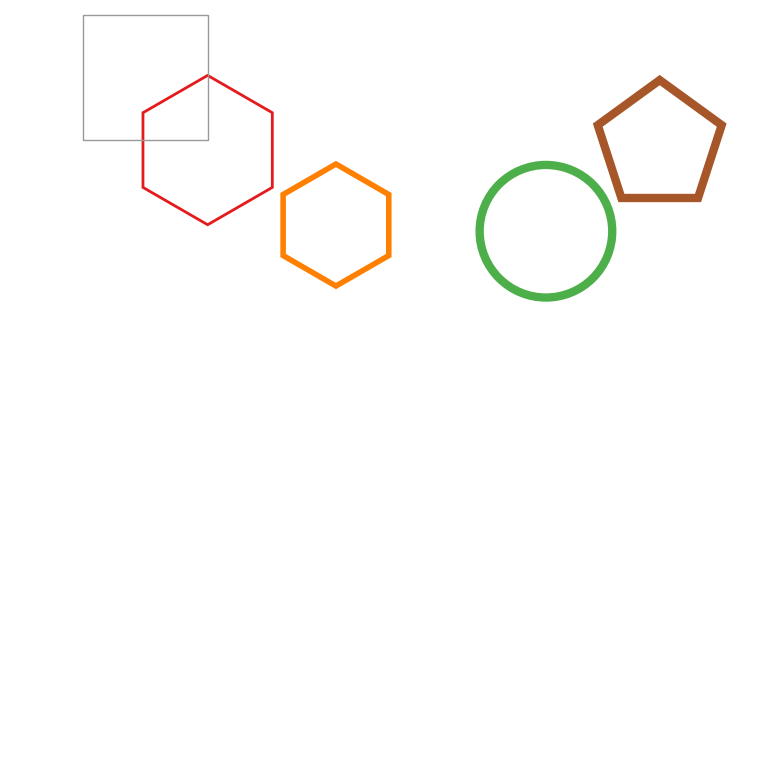[{"shape": "hexagon", "thickness": 1, "radius": 0.48, "center": [0.27, 0.805]}, {"shape": "circle", "thickness": 3, "radius": 0.43, "center": [0.709, 0.7]}, {"shape": "hexagon", "thickness": 2, "radius": 0.4, "center": [0.436, 0.708]}, {"shape": "pentagon", "thickness": 3, "radius": 0.42, "center": [0.857, 0.811]}, {"shape": "square", "thickness": 0.5, "radius": 0.41, "center": [0.189, 0.899]}]